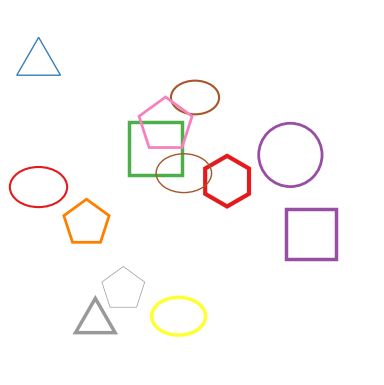[{"shape": "oval", "thickness": 1.5, "radius": 0.37, "center": [0.1, 0.514]}, {"shape": "hexagon", "thickness": 3, "radius": 0.33, "center": [0.59, 0.529]}, {"shape": "triangle", "thickness": 1, "radius": 0.33, "center": [0.1, 0.837]}, {"shape": "square", "thickness": 2.5, "radius": 0.34, "center": [0.404, 0.615]}, {"shape": "square", "thickness": 2.5, "radius": 0.33, "center": [0.807, 0.392]}, {"shape": "circle", "thickness": 2, "radius": 0.41, "center": [0.754, 0.598]}, {"shape": "pentagon", "thickness": 2, "radius": 0.31, "center": [0.225, 0.421]}, {"shape": "oval", "thickness": 2.5, "radius": 0.35, "center": [0.464, 0.179]}, {"shape": "oval", "thickness": 1.5, "radius": 0.31, "center": [0.507, 0.747]}, {"shape": "oval", "thickness": 1, "radius": 0.36, "center": [0.478, 0.55]}, {"shape": "pentagon", "thickness": 2, "radius": 0.36, "center": [0.43, 0.675]}, {"shape": "pentagon", "thickness": 0.5, "radius": 0.29, "center": [0.32, 0.249]}, {"shape": "triangle", "thickness": 2.5, "radius": 0.3, "center": [0.248, 0.166]}]